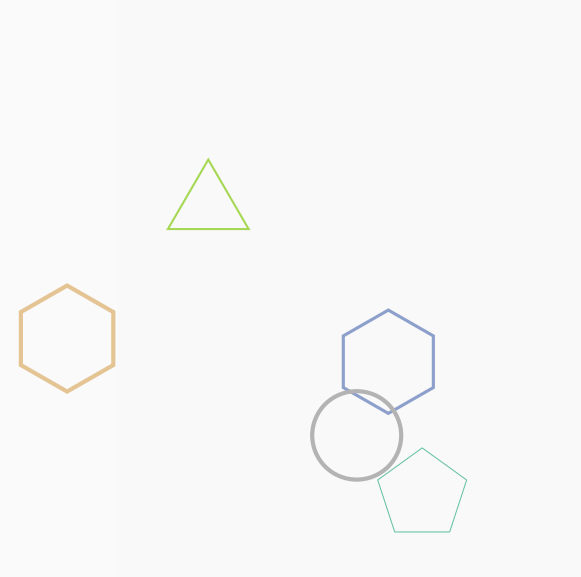[{"shape": "pentagon", "thickness": 0.5, "radius": 0.4, "center": [0.726, 0.143]}, {"shape": "hexagon", "thickness": 1.5, "radius": 0.45, "center": [0.668, 0.373]}, {"shape": "triangle", "thickness": 1, "radius": 0.4, "center": [0.358, 0.643]}, {"shape": "hexagon", "thickness": 2, "radius": 0.46, "center": [0.115, 0.413]}, {"shape": "circle", "thickness": 2, "radius": 0.38, "center": [0.614, 0.245]}]